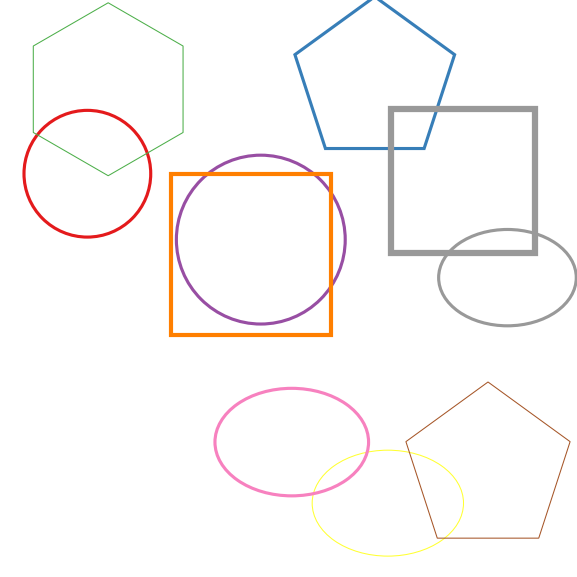[{"shape": "circle", "thickness": 1.5, "radius": 0.55, "center": [0.151, 0.698]}, {"shape": "pentagon", "thickness": 1.5, "radius": 0.73, "center": [0.649, 0.86]}, {"shape": "hexagon", "thickness": 0.5, "radius": 0.75, "center": [0.187, 0.845]}, {"shape": "circle", "thickness": 1.5, "radius": 0.73, "center": [0.452, 0.584]}, {"shape": "square", "thickness": 2, "radius": 0.7, "center": [0.434, 0.558]}, {"shape": "oval", "thickness": 0.5, "radius": 0.66, "center": [0.672, 0.128]}, {"shape": "pentagon", "thickness": 0.5, "radius": 0.75, "center": [0.845, 0.188]}, {"shape": "oval", "thickness": 1.5, "radius": 0.66, "center": [0.505, 0.234]}, {"shape": "oval", "thickness": 1.5, "radius": 0.6, "center": [0.879, 0.518]}, {"shape": "square", "thickness": 3, "radius": 0.62, "center": [0.802, 0.685]}]